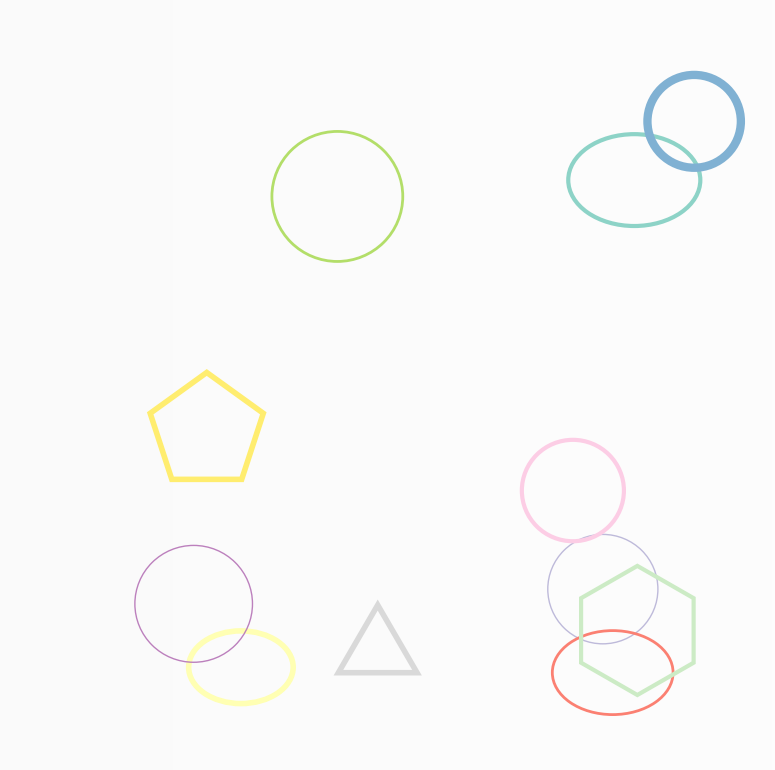[{"shape": "oval", "thickness": 1.5, "radius": 0.43, "center": [0.818, 0.766]}, {"shape": "oval", "thickness": 2, "radius": 0.34, "center": [0.311, 0.133]}, {"shape": "circle", "thickness": 0.5, "radius": 0.36, "center": [0.778, 0.235]}, {"shape": "oval", "thickness": 1, "radius": 0.39, "center": [0.791, 0.126]}, {"shape": "circle", "thickness": 3, "radius": 0.3, "center": [0.896, 0.842]}, {"shape": "circle", "thickness": 1, "radius": 0.42, "center": [0.435, 0.745]}, {"shape": "circle", "thickness": 1.5, "radius": 0.33, "center": [0.739, 0.363]}, {"shape": "triangle", "thickness": 2, "radius": 0.29, "center": [0.487, 0.156]}, {"shape": "circle", "thickness": 0.5, "radius": 0.38, "center": [0.25, 0.216]}, {"shape": "hexagon", "thickness": 1.5, "radius": 0.42, "center": [0.822, 0.181]}, {"shape": "pentagon", "thickness": 2, "radius": 0.38, "center": [0.267, 0.44]}]